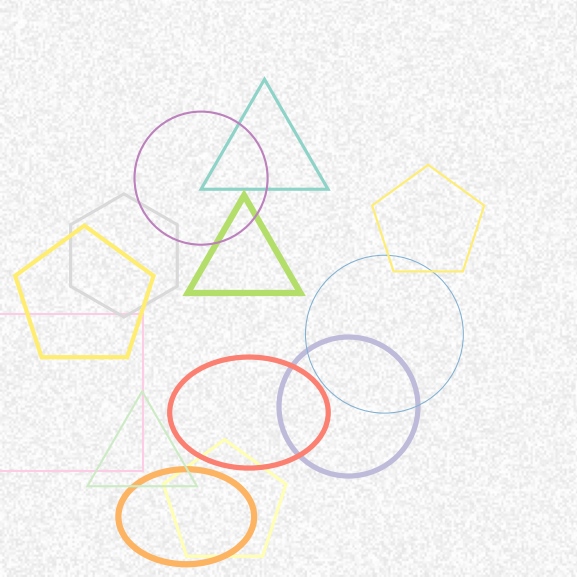[{"shape": "triangle", "thickness": 1.5, "radius": 0.63, "center": [0.458, 0.735]}, {"shape": "pentagon", "thickness": 1.5, "radius": 0.56, "center": [0.389, 0.126]}, {"shape": "circle", "thickness": 2.5, "radius": 0.6, "center": [0.603, 0.295]}, {"shape": "oval", "thickness": 2.5, "radius": 0.69, "center": [0.431, 0.285]}, {"shape": "circle", "thickness": 0.5, "radius": 0.68, "center": [0.666, 0.42]}, {"shape": "oval", "thickness": 3, "radius": 0.59, "center": [0.323, 0.104]}, {"shape": "triangle", "thickness": 3, "radius": 0.56, "center": [0.423, 0.548]}, {"shape": "square", "thickness": 1, "radius": 0.68, "center": [0.112, 0.32]}, {"shape": "hexagon", "thickness": 1.5, "radius": 0.53, "center": [0.215, 0.557]}, {"shape": "circle", "thickness": 1, "radius": 0.58, "center": [0.348, 0.691]}, {"shape": "triangle", "thickness": 1, "radius": 0.55, "center": [0.246, 0.212]}, {"shape": "pentagon", "thickness": 1, "radius": 0.51, "center": [0.741, 0.612]}, {"shape": "pentagon", "thickness": 2, "radius": 0.63, "center": [0.146, 0.483]}]